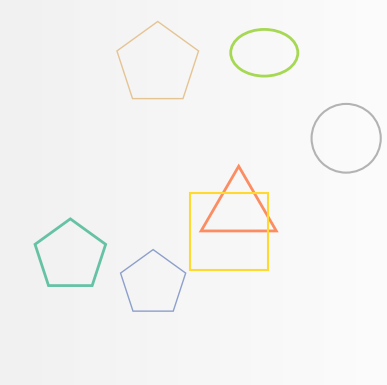[{"shape": "pentagon", "thickness": 2, "radius": 0.48, "center": [0.182, 0.336]}, {"shape": "triangle", "thickness": 2, "radius": 0.56, "center": [0.616, 0.456]}, {"shape": "pentagon", "thickness": 1, "radius": 0.44, "center": [0.395, 0.263]}, {"shape": "oval", "thickness": 2, "radius": 0.43, "center": [0.682, 0.863]}, {"shape": "square", "thickness": 1.5, "radius": 0.5, "center": [0.59, 0.398]}, {"shape": "pentagon", "thickness": 1, "radius": 0.55, "center": [0.407, 0.833]}, {"shape": "circle", "thickness": 1.5, "radius": 0.45, "center": [0.893, 0.641]}]